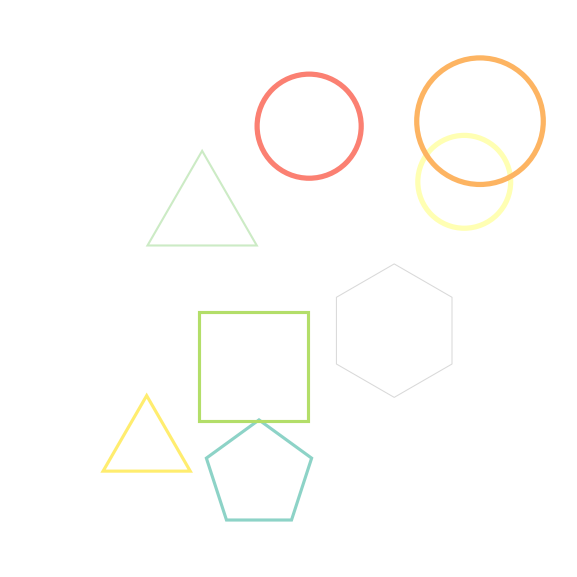[{"shape": "pentagon", "thickness": 1.5, "radius": 0.48, "center": [0.448, 0.176]}, {"shape": "circle", "thickness": 2.5, "radius": 0.4, "center": [0.804, 0.684]}, {"shape": "circle", "thickness": 2.5, "radius": 0.45, "center": [0.535, 0.781]}, {"shape": "circle", "thickness": 2.5, "radius": 0.55, "center": [0.831, 0.789]}, {"shape": "square", "thickness": 1.5, "radius": 0.47, "center": [0.44, 0.365]}, {"shape": "hexagon", "thickness": 0.5, "radius": 0.58, "center": [0.683, 0.427]}, {"shape": "triangle", "thickness": 1, "radius": 0.55, "center": [0.35, 0.629]}, {"shape": "triangle", "thickness": 1.5, "radius": 0.44, "center": [0.254, 0.227]}]